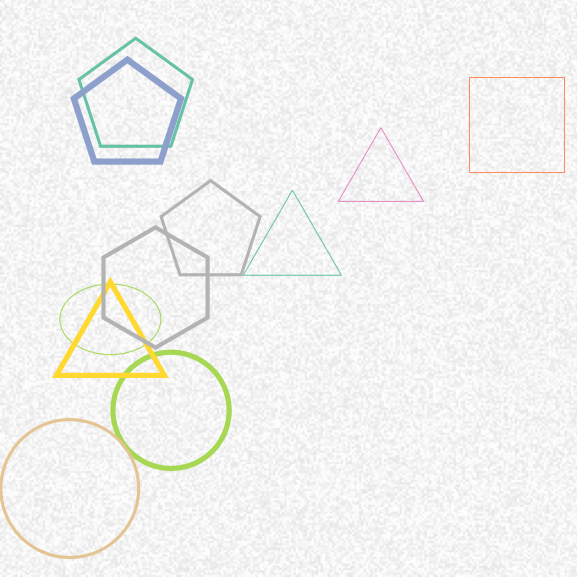[{"shape": "triangle", "thickness": 0.5, "radius": 0.49, "center": [0.506, 0.572]}, {"shape": "pentagon", "thickness": 1.5, "radius": 0.52, "center": [0.235, 0.83]}, {"shape": "square", "thickness": 0.5, "radius": 0.41, "center": [0.894, 0.784]}, {"shape": "pentagon", "thickness": 3, "radius": 0.49, "center": [0.221, 0.798]}, {"shape": "triangle", "thickness": 0.5, "radius": 0.43, "center": [0.66, 0.693]}, {"shape": "circle", "thickness": 2.5, "radius": 0.5, "center": [0.296, 0.289]}, {"shape": "oval", "thickness": 0.5, "radius": 0.44, "center": [0.191, 0.446]}, {"shape": "triangle", "thickness": 2.5, "radius": 0.54, "center": [0.191, 0.403]}, {"shape": "circle", "thickness": 1.5, "radius": 0.6, "center": [0.121, 0.153]}, {"shape": "hexagon", "thickness": 2, "radius": 0.52, "center": [0.269, 0.501]}, {"shape": "pentagon", "thickness": 1.5, "radius": 0.45, "center": [0.365, 0.596]}]